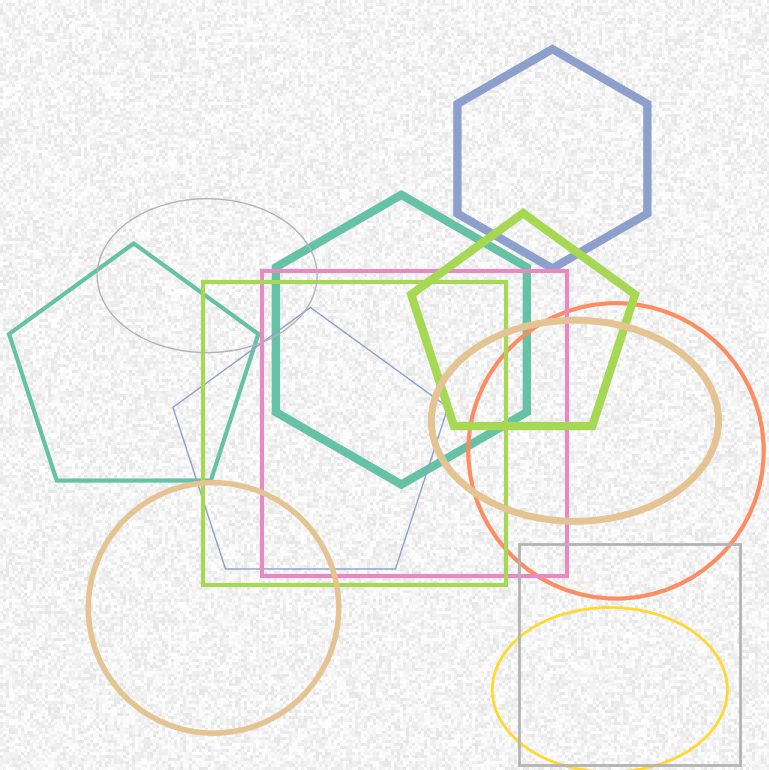[{"shape": "hexagon", "thickness": 3, "radius": 0.94, "center": [0.521, 0.559]}, {"shape": "pentagon", "thickness": 1.5, "radius": 0.85, "center": [0.174, 0.514]}, {"shape": "circle", "thickness": 1.5, "radius": 0.96, "center": [0.8, 0.414]}, {"shape": "hexagon", "thickness": 3, "radius": 0.71, "center": [0.717, 0.794]}, {"shape": "pentagon", "thickness": 0.5, "radius": 0.94, "center": [0.403, 0.413]}, {"shape": "square", "thickness": 1.5, "radius": 0.99, "center": [0.538, 0.45]}, {"shape": "square", "thickness": 1.5, "radius": 0.98, "center": [0.461, 0.437]}, {"shape": "pentagon", "thickness": 3, "radius": 0.76, "center": [0.679, 0.57]}, {"shape": "oval", "thickness": 1, "radius": 0.76, "center": [0.792, 0.104]}, {"shape": "oval", "thickness": 2.5, "radius": 0.93, "center": [0.747, 0.454]}, {"shape": "circle", "thickness": 2, "radius": 0.81, "center": [0.277, 0.21]}, {"shape": "square", "thickness": 1, "radius": 0.72, "center": [0.818, 0.15]}, {"shape": "oval", "thickness": 0.5, "radius": 0.71, "center": [0.269, 0.642]}]